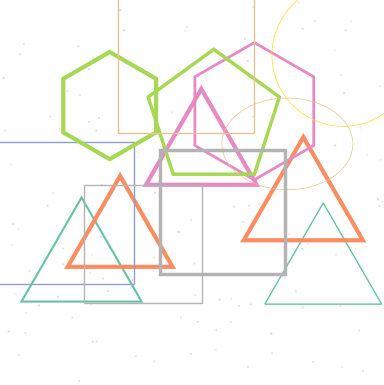[{"shape": "triangle", "thickness": 1.5, "radius": 0.9, "center": [0.212, 0.307]}, {"shape": "triangle", "thickness": 1, "radius": 0.88, "center": [0.84, 0.298]}, {"shape": "triangle", "thickness": 3, "radius": 0.89, "center": [0.788, 0.465]}, {"shape": "triangle", "thickness": 3, "radius": 0.79, "center": [0.312, 0.386]}, {"shape": "square", "thickness": 1, "radius": 0.92, "center": [0.164, 0.447]}, {"shape": "hexagon", "thickness": 2, "radius": 0.89, "center": [0.661, 0.711]}, {"shape": "triangle", "thickness": 3, "radius": 0.83, "center": [0.523, 0.603]}, {"shape": "hexagon", "thickness": 3, "radius": 0.7, "center": [0.285, 0.726]}, {"shape": "pentagon", "thickness": 2.5, "radius": 0.9, "center": [0.555, 0.693]}, {"shape": "circle", "thickness": 0.5, "radius": 0.93, "center": [0.892, 0.857]}, {"shape": "oval", "thickness": 0.5, "radius": 0.85, "center": [0.746, 0.626]}, {"shape": "square", "thickness": 1, "radius": 0.89, "center": [0.483, 0.832]}, {"shape": "square", "thickness": 1, "radius": 0.76, "center": [0.371, 0.366]}, {"shape": "square", "thickness": 2.5, "radius": 0.81, "center": [0.578, 0.449]}]